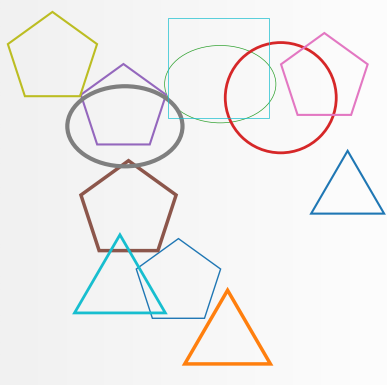[{"shape": "triangle", "thickness": 1.5, "radius": 0.54, "center": [0.897, 0.5]}, {"shape": "pentagon", "thickness": 1, "radius": 0.57, "center": [0.461, 0.266]}, {"shape": "triangle", "thickness": 2.5, "radius": 0.64, "center": [0.587, 0.119]}, {"shape": "oval", "thickness": 0.5, "radius": 0.72, "center": [0.568, 0.781]}, {"shape": "circle", "thickness": 2, "radius": 0.72, "center": [0.724, 0.746]}, {"shape": "pentagon", "thickness": 1.5, "radius": 0.58, "center": [0.319, 0.718]}, {"shape": "pentagon", "thickness": 2.5, "radius": 0.65, "center": [0.332, 0.454]}, {"shape": "pentagon", "thickness": 1.5, "radius": 0.59, "center": [0.837, 0.797]}, {"shape": "oval", "thickness": 3, "radius": 0.74, "center": [0.322, 0.672]}, {"shape": "pentagon", "thickness": 1.5, "radius": 0.61, "center": [0.135, 0.848]}, {"shape": "triangle", "thickness": 2, "radius": 0.68, "center": [0.309, 0.255]}, {"shape": "square", "thickness": 0.5, "radius": 0.65, "center": [0.563, 0.824]}]